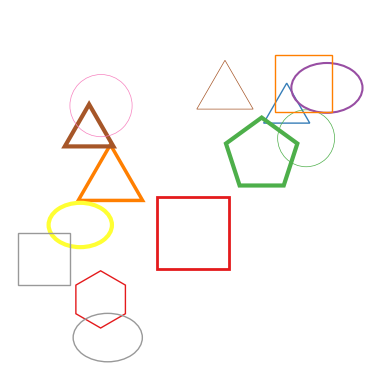[{"shape": "square", "thickness": 2, "radius": 0.46, "center": [0.501, 0.395]}, {"shape": "hexagon", "thickness": 1, "radius": 0.37, "center": [0.261, 0.222]}, {"shape": "triangle", "thickness": 1, "radius": 0.35, "center": [0.745, 0.715]}, {"shape": "circle", "thickness": 0.5, "radius": 0.37, "center": [0.795, 0.641]}, {"shape": "pentagon", "thickness": 3, "radius": 0.49, "center": [0.68, 0.597]}, {"shape": "oval", "thickness": 1.5, "radius": 0.46, "center": [0.849, 0.772]}, {"shape": "square", "thickness": 1, "radius": 0.37, "center": [0.788, 0.783]}, {"shape": "triangle", "thickness": 2.5, "radius": 0.48, "center": [0.287, 0.528]}, {"shape": "oval", "thickness": 3, "radius": 0.41, "center": [0.208, 0.416]}, {"shape": "triangle", "thickness": 0.5, "radius": 0.42, "center": [0.584, 0.759]}, {"shape": "triangle", "thickness": 3, "radius": 0.36, "center": [0.231, 0.656]}, {"shape": "circle", "thickness": 0.5, "radius": 0.4, "center": [0.262, 0.726]}, {"shape": "square", "thickness": 1, "radius": 0.34, "center": [0.115, 0.327]}, {"shape": "oval", "thickness": 1, "radius": 0.45, "center": [0.28, 0.123]}]